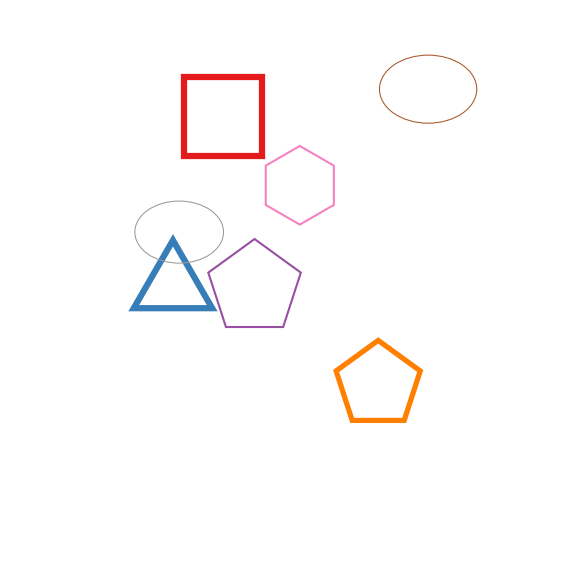[{"shape": "square", "thickness": 3, "radius": 0.34, "center": [0.386, 0.798]}, {"shape": "triangle", "thickness": 3, "radius": 0.39, "center": [0.3, 0.505]}, {"shape": "pentagon", "thickness": 1, "radius": 0.42, "center": [0.441, 0.501]}, {"shape": "pentagon", "thickness": 2.5, "radius": 0.38, "center": [0.655, 0.333]}, {"shape": "oval", "thickness": 0.5, "radius": 0.42, "center": [0.741, 0.845]}, {"shape": "hexagon", "thickness": 1, "radius": 0.34, "center": [0.519, 0.678]}, {"shape": "oval", "thickness": 0.5, "radius": 0.38, "center": [0.31, 0.597]}]